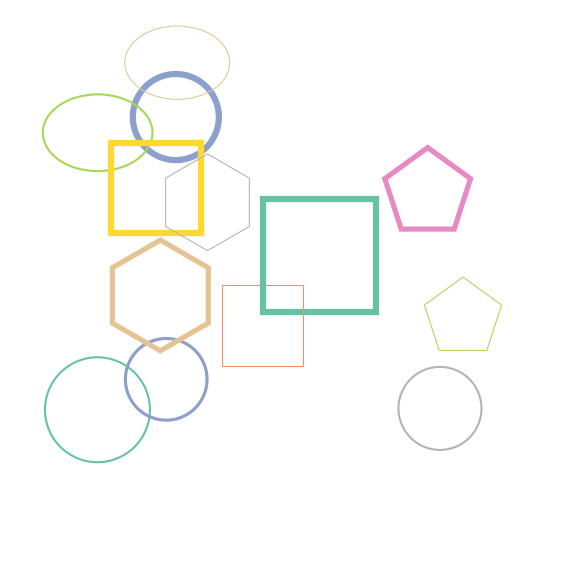[{"shape": "circle", "thickness": 1, "radius": 0.45, "center": [0.169, 0.29]}, {"shape": "square", "thickness": 3, "radius": 0.49, "center": [0.553, 0.557]}, {"shape": "square", "thickness": 0.5, "radius": 0.35, "center": [0.454, 0.435]}, {"shape": "circle", "thickness": 3, "radius": 0.37, "center": [0.304, 0.796]}, {"shape": "circle", "thickness": 1.5, "radius": 0.35, "center": [0.288, 0.342]}, {"shape": "pentagon", "thickness": 2.5, "radius": 0.39, "center": [0.741, 0.666]}, {"shape": "oval", "thickness": 1, "radius": 0.47, "center": [0.169, 0.769]}, {"shape": "pentagon", "thickness": 0.5, "radius": 0.35, "center": [0.802, 0.449]}, {"shape": "square", "thickness": 3, "radius": 0.39, "center": [0.27, 0.673]}, {"shape": "hexagon", "thickness": 2.5, "radius": 0.48, "center": [0.278, 0.488]}, {"shape": "oval", "thickness": 0.5, "radius": 0.45, "center": [0.307, 0.891]}, {"shape": "circle", "thickness": 1, "radius": 0.36, "center": [0.762, 0.292]}, {"shape": "hexagon", "thickness": 0.5, "radius": 0.42, "center": [0.359, 0.649]}]